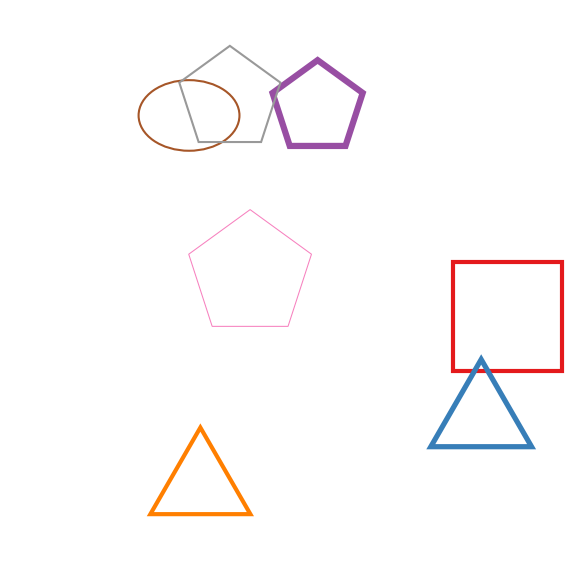[{"shape": "square", "thickness": 2, "radius": 0.47, "center": [0.879, 0.451]}, {"shape": "triangle", "thickness": 2.5, "radius": 0.5, "center": [0.833, 0.276]}, {"shape": "pentagon", "thickness": 3, "radius": 0.41, "center": [0.55, 0.813]}, {"shape": "triangle", "thickness": 2, "radius": 0.5, "center": [0.347, 0.159]}, {"shape": "oval", "thickness": 1, "radius": 0.44, "center": [0.327, 0.799]}, {"shape": "pentagon", "thickness": 0.5, "radius": 0.56, "center": [0.433, 0.524]}, {"shape": "pentagon", "thickness": 1, "radius": 0.46, "center": [0.398, 0.828]}]